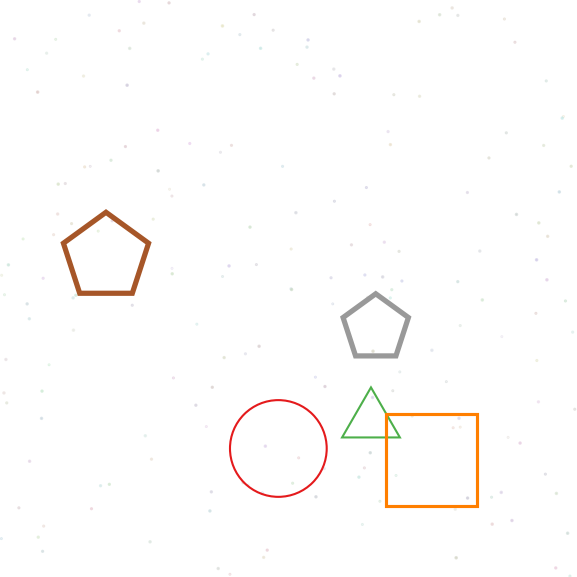[{"shape": "circle", "thickness": 1, "radius": 0.42, "center": [0.482, 0.223]}, {"shape": "triangle", "thickness": 1, "radius": 0.29, "center": [0.642, 0.271]}, {"shape": "square", "thickness": 1.5, "radius": 0.39, "center": [0.747, 0.202]}, {"shape": "pentagon", "thickness": 2.5, "radius": 0.39, "center": [0.184, 0.554]}, {"shape": "pentagon", "thickness": 2.5, "radius": 0.3, "center": [0.651, 0.431]}]